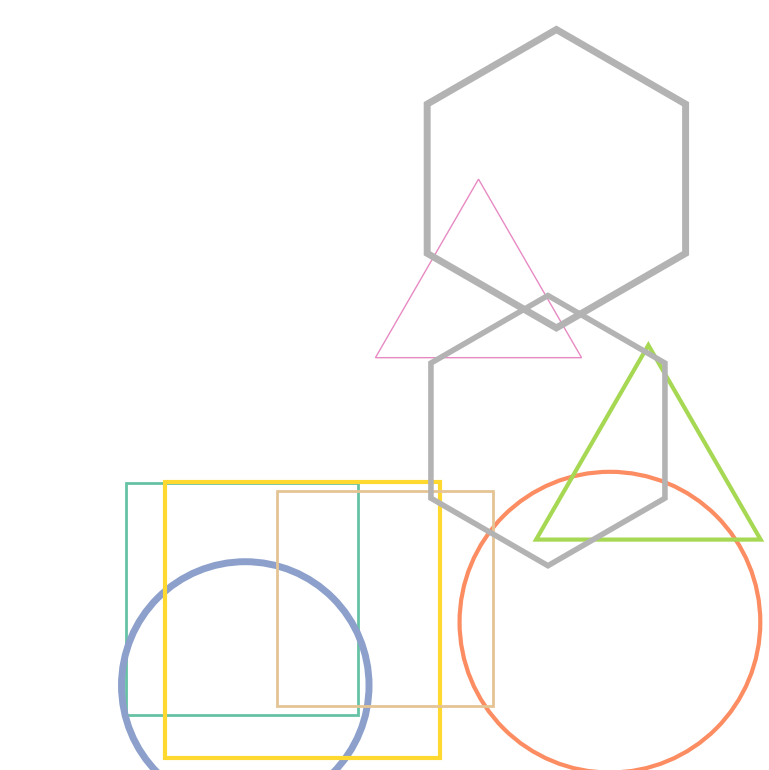[{"shape": "square", "thickness": 1, "radius": 0.75, "center": [0.314, 0.222]}, {"shape": "circle", "thickness": 1.5, "radius": 0.98, "center": [0.792, 0.192]}, {"shape": "circle", "thickness": 2.5, "radius": 0.8, "center": [0.319, 0.11]}, {"shape": "triangle", "thickness": 0.5, "radius": 0.77, "center": [0.621, 0.613]}, {"shape": "triangle", "thickness": 1.5, "radius": 0.84, "center": [0.842, 0.383]}, {"shape": "square", "thickness": 1.5, "radius": 0.9, "center": [0.393, 0.195]}, {"shape": "square", "thickness": 1, "radius": 0.7, "center": [0.5, 0.223]}, {"shape": "hexagon", "thickness": 2, "radius": 0.88, "center": [0.712, 0.441]}, {"shape": "hexagon", "thickness": 2.5, "radius": 0.97, "center": [0.723, 0.768]}]